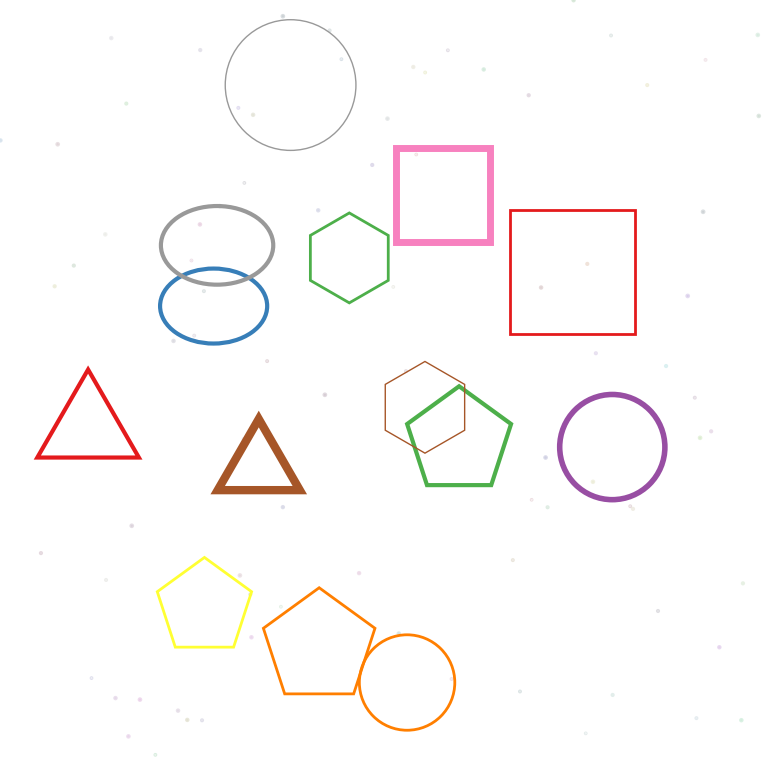[{"shape": "triangle", "thickness": 1.5, "radius": 0.38, "center": [0.114, 0.444]}, {"shape": "square", "thickness": 1, "radius": 0.4, "center": [0.743, 0.647]}, {"shape": "oval", "thickness": 1.5, "radius": 0.35, "center": [0.277, 0.603]}, {"shape": "hexagon", "thickness": 1, "radius": 0.29, "center": [0.454, 0.665]}, {"shape": "pentagon", "thickness": 1.5, "radius": 0.35, "center": [0.596, 0.427]}, {"shape": "circle", "thickness": 2, "radius": 0.34, "center": [0.795, 0.419]}, {"shape": "pentagon", "thickness": 1, "radius": 0.38, "center": [0.415, 0.161]}, {"shape": "circle", "thickness": 1, "radius": 0.31, "center": [0.529, 0.114]}, {"shape": "pentagon", "thickness": 1, "radius": 0.32, "center": [0.266, 0.212]}, {"shape": "triangle", "thickness": 3, "radius": 0.31, "center": [0.336, 0.394]}, {"shape": "hexagon", "thickness": 0.5, "radius": 0.3, "center": [0.552, 0.471]}, {"shape": "square", "thickness": 2.5, "radius": 0.31, "center": [0.575, 0.747]}, {"shape": "circle", "thickness": 0.5, "radius": 0.42, "center": [0.377, 0.89]}, {"shape": "oval", "thickness": 1.5, "radius": 0.36, "center": [0.282, 0.681]}]